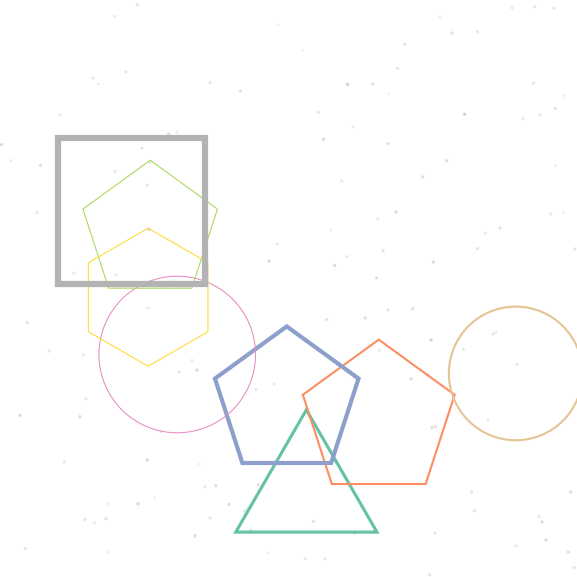[{"shape": "triangle", "thickness": 1.5, "radius": 0.71, "center": [0.531, 0.148]}, {"shape": "pentagon", "thickness": 1, "radius": 0.69, "center": [0.656, 0.273]}, {"shape": "pentagon", "thickness": 2, "radius": 0.65, "center": [0.497, 0.303]}, {"shape": "circle", "thickness": 0.5, "radius": 0.68, "center": [0.307, 0.385]}, {"shape": "pentagon", "thickness": 0.5, "radius": 0.61, "center": [0.26, 0.599]}, {"shape": "hexagon", "thickness": 0.5, "radius": 0.6, "center": [0.257, 0.484]}, {"shape": "circle", "thickness": 1, "radius": 0.58, "center": [0.893, 0.353]}, {"shape": "square", "thickness": 3, "radius": 0.64, "center": [0.228, 0.634]}]